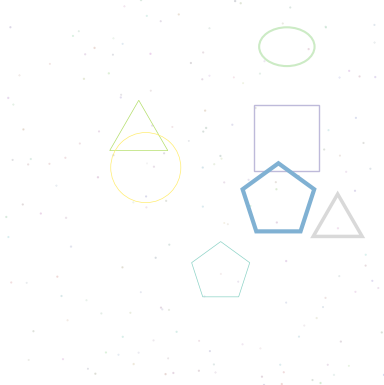[{"shape": "pentagon", "thickness": 0.5, "radius": 0.4, "center": [0.573, 0.293]}, {"shape": "square", "thickness": 1, "radius": 0.43, "center": [0.744, 0.641]}, {"shape": "pentagon", "thickness": 3, "radius": 0.49, "center": [0.723, 0.478]}, {"shape": "triangle", "thickness": 0.5, "radius": 0.44, "center": [0.36, 0.652]}, {"shape": "triangle", "thickness": 2.5, "radius": 0.37, "center": [0.877, 0.423]}, {"shape": "oval", "thickness": 1.5, "radius": 0.36, "center": [0.745, 0.879]}, {"shape": "circle", "thickness": 0.5, "radius": 0.46, "center": [0.379, 0.565]}]